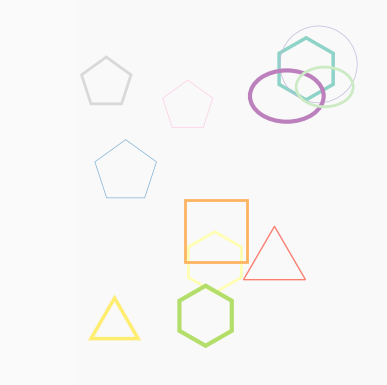[{"shape": "hexagon", "thickness": 2.5, "radius": 0.4, "center": [0.79, 0.821]}, {"shape": "hexagon", "thickness": 2, "radius": 0.39, "center": [0.555, 0.319]}, {"shape": "circle", "thickness": 0.5, "radius": 0.5, "center": [0.822, 0.833]}, {"shape": "triangle", "thickness": 1, "radius": 0.46, "center": [0.708, 0.32]}, {"shape": "pentagon", "thickness": 0.5, "radius": 0.42, "center": [0.324, 0.554]}, {"shape": "square", "thickness": 2, "radius": 0.4, "center": [0.558, 0.4]}, {"shape": "hexagon", "thickness": 3, "radius": 0.39, "center": [0.531, 0.18]}, {"shape": "pentagon", "thickness": 0.5, "radius": 0.34, "center": [0.484, 0.724]}, {"shape": "pentagon", "thickness": 2, "radius": 0.34, "center": [0.274, 0.785]}, {"shape": "oval", "thickness": 3, "radius": 0.48, "center": [0.74, 0.75]}, {"shape": "oval", "thickness": 2, "radius": 0.37, "center": [0.838, 0.774]}, {"shape": "triangle", "thickness": 2.5, "radius": 0.35, "center": [0.296, 0.156]}]